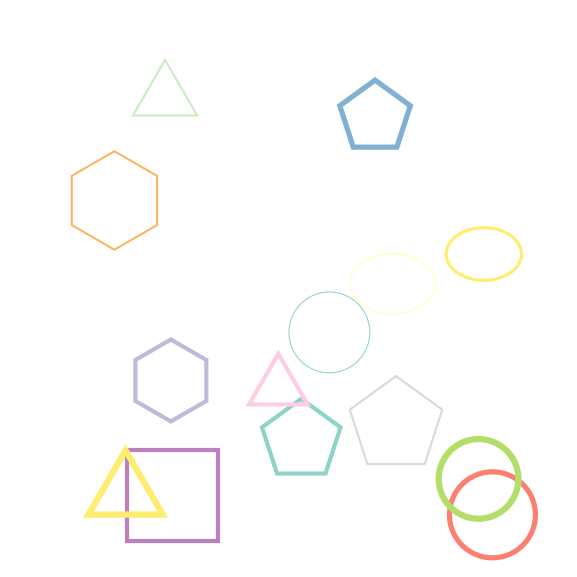[{"shape": "circle", "thickness": 0.5, "radius": 0.35, "center": [0.57, 0.424]}, {"shape": "pentagon", "thickness": 2, "radius": 0.36, "center": [0.522, 0.237]}, {"shape": "oval", "thickness": 0.5, "radius": 0.37, "center": [0.68, 0.508]}, {"shape": "hexagon", "thickness": 2, "radius": 0.35, "center": [0.296, 0.34]}, {"shape": "circle", "thickness": 2.5, "radius": 0.37, "center": [0.853, 0.108]}, {"shape": "pentagon", "thickness": 2.5, "radius": 0.32, "center": [0.649, 0.796]}, {"shape": "hexagon", "thickness": 1, "radius": 0.43, "center": [0.198, 0.652]}, {"shape": "circle", "thickness": 3, "radius": 0.34, "center": [0.829, 0.17]}, {"shape": "triangle", "thickness": 2, "radius": 0.29, "center": [0.482, 0.328]}, {"shape": "pentagon", "thickness": 1, "radius": 0.42, "center": [0.686, 0.264]}, {"shape": "square", "thickness": 2, "radius": 0.39, "center": [0.299, 0.141]}, {"shape": "triangle", "thickness": 1, "radius": 0.32, "center": [0.286, 0.831]}, {"shape": "triangle", "thickness": 3, "radius": 0.37, "center": [0.217, 0.145]}, {"shape": "oval", "thickness": 1.5, "radius": 0.33, "center": [0.838, 0.559]}]